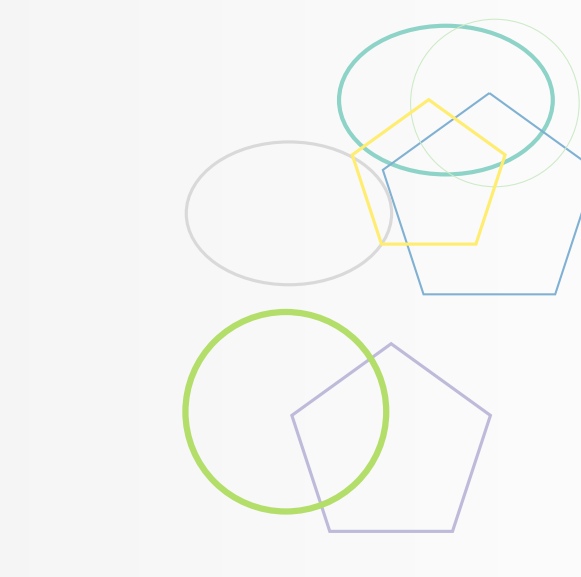[{"shape": "oval", "thickness": 2, "radius": 0.92, "center": [0.767, 0.826]}, {"shape": "pentagon", "thickness": 1.5, "radius": 0.9, "center": [0.673, 0.224]}, {"shape": "pentagon", "thickness": 1, "radius": 0.96, "center": [0.842, 0.645]}, {"shape": "circle", "thickness": 3, "radius": 0.86, "center": [0.492, 0.286]}, {"shape": "oval", "thickness": 1.5, "radius": 0.88, "center": [0.497, 0.63]}, {"shape": "circle", "thickness": 0.5, "radius": 0.73, "center": [0.851, 0.821]}, {"shape": "pentagon", "thickness": 1.5, "radius": 0.69, "center": [0.738, 0.688]}]